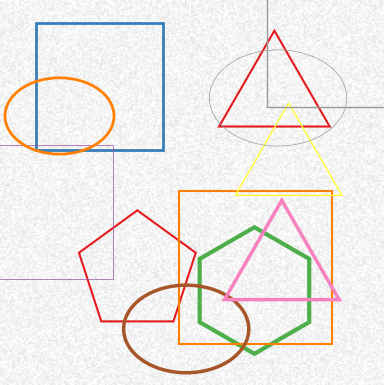[{"shape": "triangle", "thickness": 1.5, "radius": 0.83, "center": [0.713, 0.754]}, {"shape": "pentagon", "thickness": 1.5, "radius": 0.8, "center": [0.357, 0.294]}, {"shape": "square", "thickness": 2, "radius": 0.83, "center": [0.259, 0.776]}, {"shape": "hexagon", "thickness": 3, "radius": 0.82, "center": [0.661, 0.245]}, {"shape": "square", "thickness": 0.5, "radius": 0.87, "center": [0.12, 0.45]}, {"shape": "square", "thickness": 1.5, "radius": 1.0, "center": [0.664, 0.306]}, {"shape": "oval", "thickness": 2, "radius": 0.71, "center": [0.155, 0.699]}, {"shape": "triangle", "thickness": 1, "radius": 0.8, "center": [0.75, 0.572]}, {"shape": "oval", "thickness": 2.5, "radius": 0.81, "center": [0.484, 0.146]}, {"shape": "triangle", "thickness": 2.5, "radius": 0.86, "center": [0.732, 0.308]}, {"shape": "square", "thickness": 1, "radius": 0.85, "center": [0.863, 0.892]}, {"shape": "oval", "thickness": 0.5, "radius": 0.89, "center": [0.722, 0.746]}]